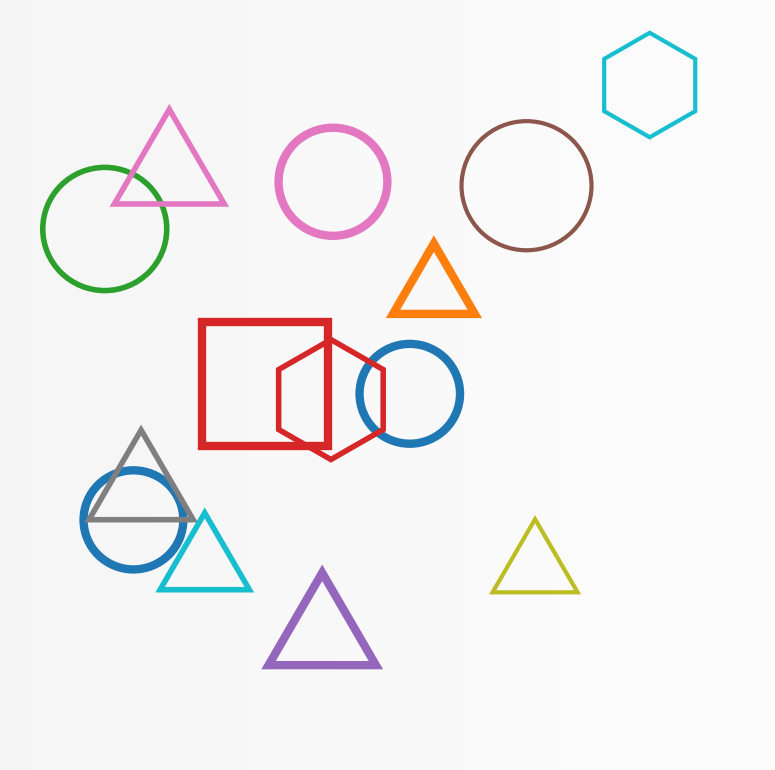[{"shape": "circle", "thickness": 3, "radius": 0.32, "center": [0.529, 0.489]}, {"shape": "circle", "thickness": 3, "radius": 0.32, "center": [0.172, 0.325]}, {"shape": "triangle", "thickness": 3, "radius": 0.3, "center": [0.56, 0.623]}, {"shape": "circle", "thickness": 2, "radius": 0.4, "center": [0.135, 0.703]}, {"shape": "hexagon", "thickness": 2, "radius": 0.39, "center": [0.427, 0.481]}, {"shape": "square", "thickness": 3, "radius": 0.41, "center": [0.342, 0.501]}, {"shape": "triangle", "thickness": 3, "radius": 0.4, "center": [0.416, 0.176]}, {"shape": "circle", "thickness": 1.5, "radius": 0.42, "center": [0.679, 0.759]}, {"shape": "triangle", "thickness": 2, "radius": 0.41, "center": [0.218, 0.776]}, {"shape": "circle", "thickness": 3, "radius": 0.35, "center": [0.43, 0.764]}, {"shape": "triangle", "thickness": 2, "radius": 0.39, "center": [0.182, 0.364]}, {"shape": "triangle", "thickness": 1.5, "radius": 0.32, "center": [0.69, 0.262]}, {"shape": "hexagon", "thickness": 1.5, "radius": 0.34, "center": [0.838, 0.89]}, {"shape": "triangle", "thickness": 2, "radius": 0.33, "center": [0.264, 0.267]}]